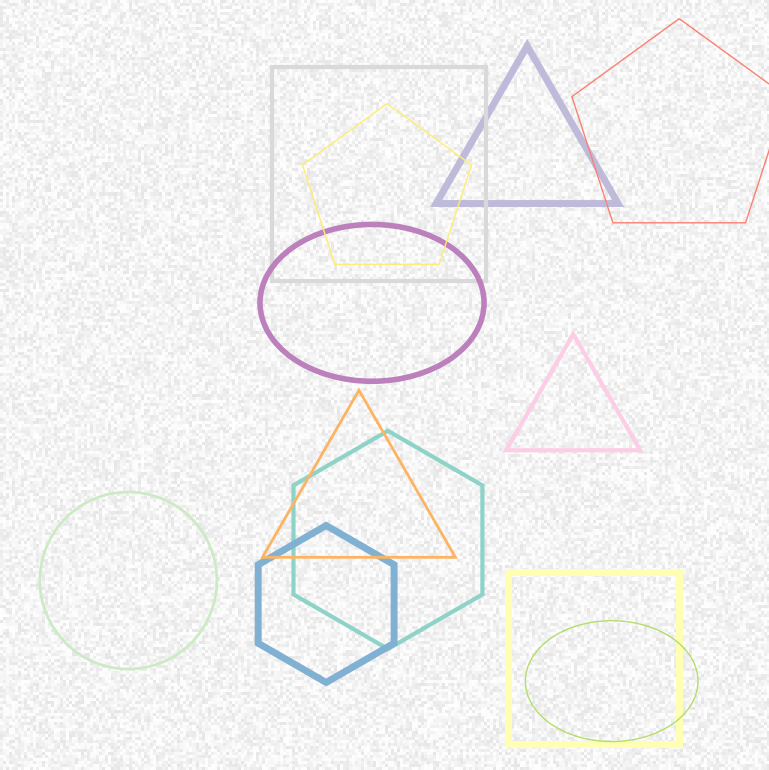[{"shape": "hexagon", "thickness": 1.5, "radius": 0.71, "center": [0.504, 0.299]}, {"shape": "square", "thickness": 2.5, "radius": 0.56, "center": [0.771, 0.146]}, {"shape": "triangle", "thickness": 2.5, "radius": 0.68, "center": [0.685, 0.804]}, {"shape": "pentagon", "thickness": 0.5, "radius": 0.73, "center": [0.882, 0.829]}, {"shape": "hexagon", "thickness": 2.5, "radius": 0.51, "center": [0.424, 0.216]}, {"shape": "triangle", "thickness": 1, "radius": 0.72, "center": [0.466, 0.349]}, {"shape": "oval", "thickness": 0.5, "radius": 0.56, "center": [0.794, 0.115]}, {"shape": "triangle", "thickness": 1.5, "radius": 0.5, "center": [0.744, 0.466]}, {"shape": "square", "thickness": 1.5, "radius": 0.7, "center": [0.492, 0.774]}, {"shape": "oval", "thickness": 2, "radius": 0.73, "center": [0.483, 0.607]}, {"shape": "circle", "thickness": 1, "radius": 0.57, "center": [0.167, 0.246]}, {"shape": "pentagon", "thickness": 0.5, "radius": 0.58, "center": [0.503, 0.75]}]